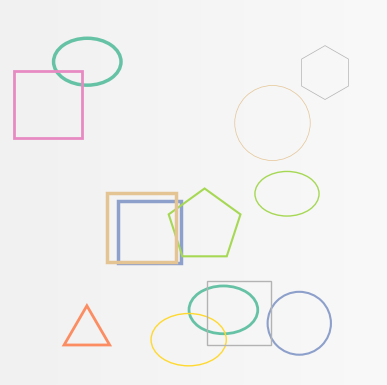[{"shape": "oval", "thickness": 2, "radius": 0.44, "center": [0.576, 0.195]}, {"shape": "oval", "thickness": 2.5, "radius": 0.44, "center": [0.225, 0.84]}, {"shape": "triangle", "thickness": 2, "radius": 0.34, "center": [0.224, 0.138]}, {"shape": "square", "thickness": 2.5, "radius": 0.4, "center": [0.386, 0.398]}, {"shape": "circle", "thickness": 1.5, "radius": 0.41, "center": [0.772, 0.16]}, {"shape": "square", "thickness": 2, "radius": 0.44, "center": [0.124, 0.729]}, {"shape": "pentagon", "thickness": 1.5, "radius": 0.49, "center": [0.528, 0.413]}, {"shape": "oval", "thickness": 1, "radius": 0.41, "center": [0.741, 0.497]}, {"shape": "oval", "thickness": 1, "radius": 0.49, "center": [0.487, 0.118]}, {"shape": "square", "thickness": 2.5, "radius": 0.45, "center": [0.365, 0.409]}, {"shape": "circle", "thickness": 0.5, "radius": 0.49, "center": [0.703, 0.68]}, {"shape": "hexagon", "thickness": 0.5, "radius": 0.35, "center": [0.839, 0.812]}, {"shape": "square", "thickness": 1, "radius": 0.41, "center": [0.616, 0.187]}]